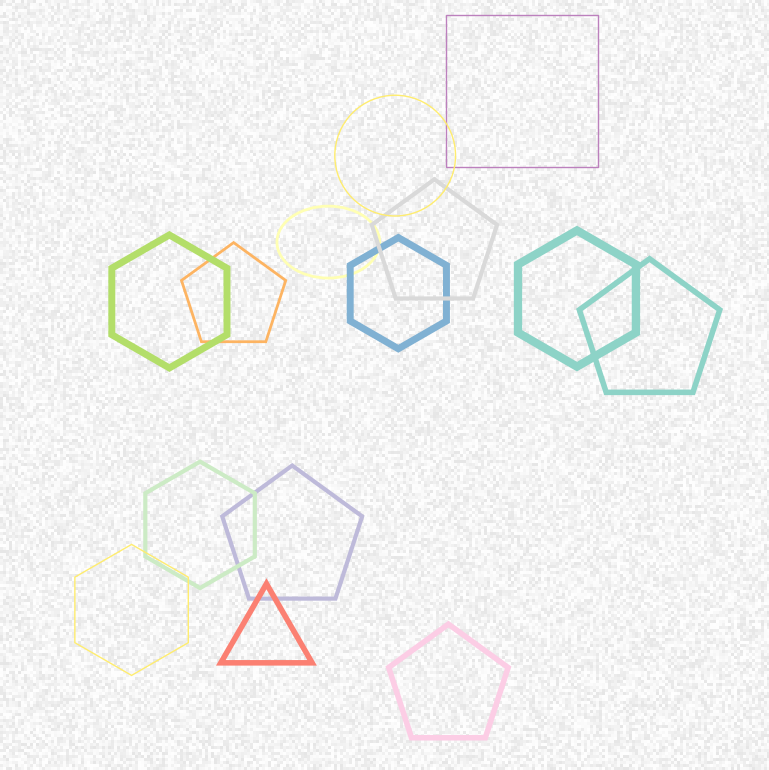[{"shape": "hexagon", "thickness": 3, "radius": 0.44, "center": [0.749, 0.612]}, {"shape": "pentagon", "thickness": 2, "radius": 0.48, "center": [0.844, 0.568]}, {"shape": "oval", "thickness": 1, "radius": 0.33, "center": [0.426, 0.686]}, {"shape": "pentagon", "thickness": 1.5, "radius": 0.48, "center": [0.379, 0.3]}, {"shape": "triangle", "thickness": 2, "radius": 0.34, "center": [0.346, 0.173]}, {"shape": "hexagon", "thickness": 2.5, "radius": 0.36, "center": [0.517, 0.619]}, {"shape": "pentagon", "thickness": 1, "radius": 0.36, "center": [0.303, 0.614]}, {"shape": "hexagon", "thickness": 2.5, "radius": 0.43, "center": [0.22, 0.609]}, {"shape": "pentagon", "thickness": 2, "radius": 0.41, "center": [0.582, 0.108]}, {"shape": "pentagon", "thickness": 1.5, "radius": 0.43, "center": [0.564, 0.682]}, {"shape": "square", "thickness": 0.5, "radius": 0.49, "center": [0.678, 0.882]}, {"shape": "hexagon", "thickness": 1.5, "radius": 0.41, "center": [0.26, 0.318]}, {"shape": "circle", "thickness": 0.5, "radius": 0.39, "center": [0.513, 0.798]}, {"shape": "hexagon", "thickness": 0.5, "radius": 0.43, "center": [0.171, 0.208]}]